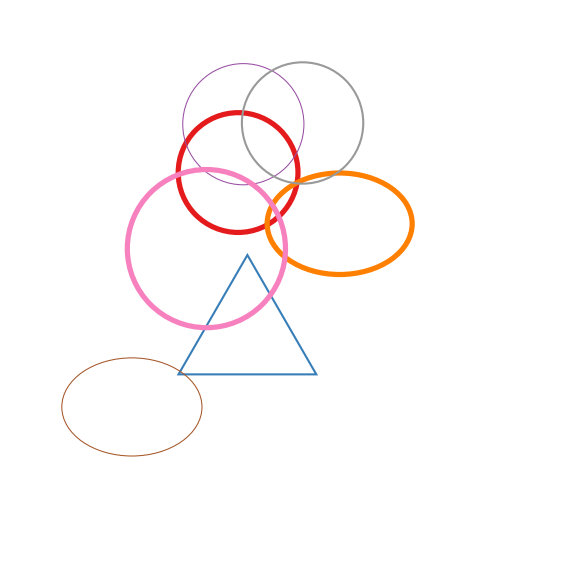[{"shape": "circle", "thickness": 2.5, "radius": 0.52, "center": [0.412, 0.7]}, {"shape": "triangle", "thickness": 1, "radius": 0.69, "center": [0.428, 0.42]}, {"shape": "circle", "thickness": 0.5, "radius": 0.52, "center": [0.421, 0.784]}, {"shape": "oval", "thickness": 2.5, "radius": 0.63, "center": [0.588, 0.612]}, {"shape": "oval", "thickness": 0.5, "radius": 0.61, "center": [0.228, 0.294]}, {"shape": "circle", "thickness": 2.5, "radius": 0.68, "center": [0.357, 0.569]}, {"shape": "circle", "thickness": 1, "radius": 0.53, "center": [0.524, 0.786]}]